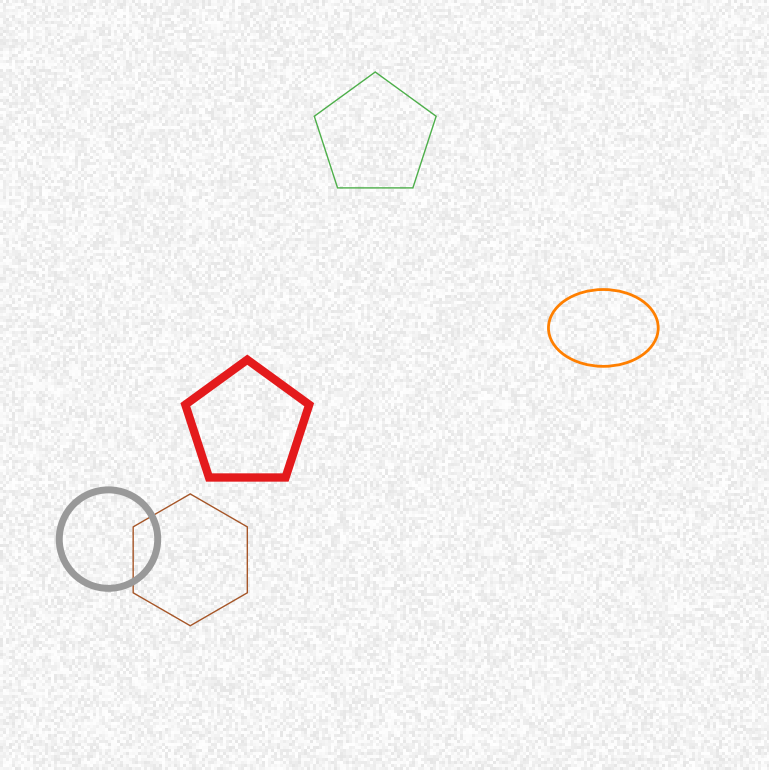[{"shape": "pentagon", "thickness": 3, "radius": 0.42, "center": [0.321, 0.448]}, {"shape": "pentagon", "thickness": 0.5, "radius": 0.42, "center": [0.487, 0.823]}, {"shape": "oval", "thickness": 1, "radius": 0.36, "center": [0.784, 0.574]}, {"shape": "hexagon", "thickness": 0.5, "radius": 0.43, "center": [0.247, 0.273]}, {"shape": "circle", "thickness": 2.5, "radius": 0.32, "center": [0.141, 0.3]}]